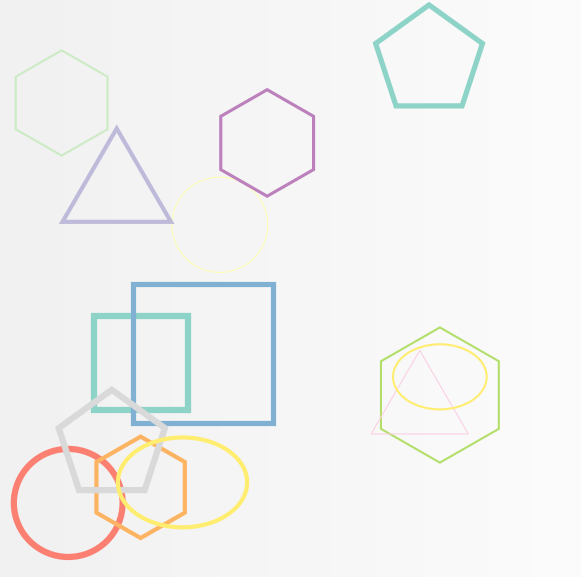[{"shape": "pentagon", "thickness": 2.5, "radius": 0.48, "center": [0.738, 0.894]}, {"shape": "square", "thickness": 3, "radius": 0.4, "center": [0.243, 0.37]}, {"shape": "circle", "thickness": 0.5, "radius": 0.41, "center": [0.378, 0.61]}, {"shape": "triangle", "thickness": 2, "radius": 0.54, "center": [0.201, 0.669]}, {"shape": "circle", "thickness": 3, "radius": 0.47, "center": [0.117, 0.128]}, {"shape": "square", "thickness": 2.5, "radius": 0.6, "center": [0.349, 0.388]}, {"shape": "hexagon", "thickness": 2, "radius": 0.44, "center": [0.242, 0.155]}, {"shape": "hexagon", "thickness": 1, "radius": 0.59, "center": [0.757, 0.315]}, {"shape": "triangle", "thickness": 0.5, "radius": 0.48, "center": [0.722, 0.296]}, {"shape": "pentagon", "thickness": 3, "radius": 0.48, "center": [0.192, 0.228]}, {"shape": "hexagon", "thickness": 1.5, "radius": 0.46, "center": [0.46, 0.752]}, {"shape": "hexagon", "thickness": 1, "radius": 0.46, "center": [0.106, 0.821]}, {"shape": "oval", "thickness": 2, "radius": 0.56, "center": [0.314, 0.164]}, {"shape": "oval", "thickness": 1, "radius": 0.4, "center": [0.757, 0.347]}]